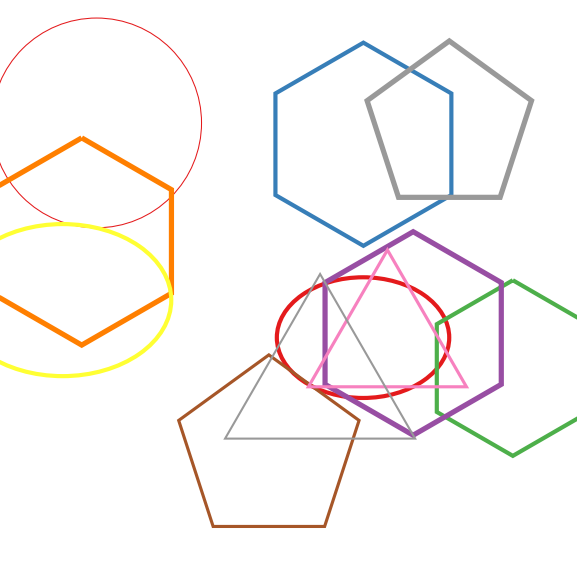[{"shape": "circle", "thickness": 0.5, "radius": 0.91, "center": [0.167, 0.786]}, {"shape": "oval", "thickness": 2, "radius": 0.75, "center": [0.629, 0.414]}, {"shape": "hexagon", "thickness": 2, "radius": 0.88, "center": [0.629, 0.749]}, {"shape": "hexagon", "thickness": 2, "radius": 0.76, "center": [0.888, 0.362]}, {"shape": "hexagon", "thickness": 2.5, "radius": 0.88, "center": [0.715, 0.422]}, {"shape": "hexagon", "thickness": 2.5, "radius": 0.9, "center": [0.142, 0.581]}, {"shape": "oval", "thickness": 2, "radius": 0.94, "center": [0.108, 0.479]}, {"shape": "pentagon", "thickness": 1.5, "radius": 0.82, "center": [0.466, 0.22]}, {"shape": "triangle", "thickness": 1.5, "radius": 0.79, "center": [0.671, 0.408]}, {"shape": "pentagon", "thickness": 2.5, "radius": 0.75, "center": [0.778, 0.779]}, {"shape": "triangle", "thickness": 1, "radius": 0.95, "center": [0.554, 0.335]}]